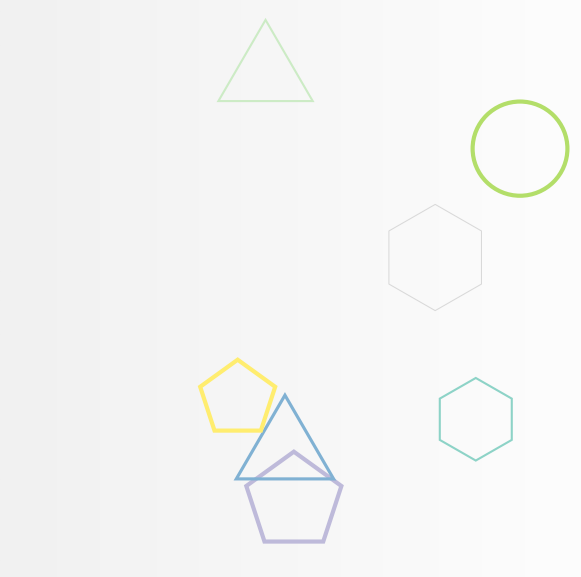[{"shape": "hexagon", "thickness": 1, "radius": 0.36, "center": [0.819, 0.273]}, {"shape": "pentagon", "thickness": 2, "radius": 0.43, "center": [0.506, 0.131]}, {"shape": "triangle", "thickness": 1.5, "radius": 0.48, "center": [0.49, 0.218]}, {"shape": "circle", "thickness": 2, "radius": 0.41, "center": [0.895, 0.742]}, {"shape": "hexagon", "thickness": 0.5, "radius": 0.46, "center": [0.749, 0.553]}, {"shape": "triangle", "thickness": 1, "radius": 0.47, "center": [0.457, 0.871]}, {"shape": "pentagon", "thickness": 2, "radius": 0.34, "center": [0.409, 0.308]}]